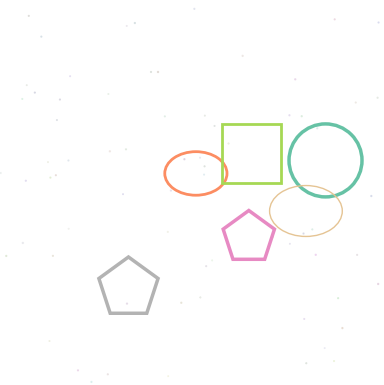[{"shape": "circle", "thickness": 2.5, "radius": 0.47, "center": [0.845, 0.583]}, {"shape": "oval", "thickness": 2, "radius": 0.4, "center": [0.509, 0.549]}, {"shape": "pentagon", "thickness": 2.5, "radius": 0.35, "center": [0.646, 0.383]}, {"shape": "square", "thickness": 2, "radius": 0.38, "center": [0.653, 0.601]}, {"shape": "oval", "thickness": 1, "radius": 0.47, "center": [0.795, 0.452]}, {"shape": "pentagon", "thickness": 2.5, "radius": 0.4, "center": [0.334, 0.252]}]